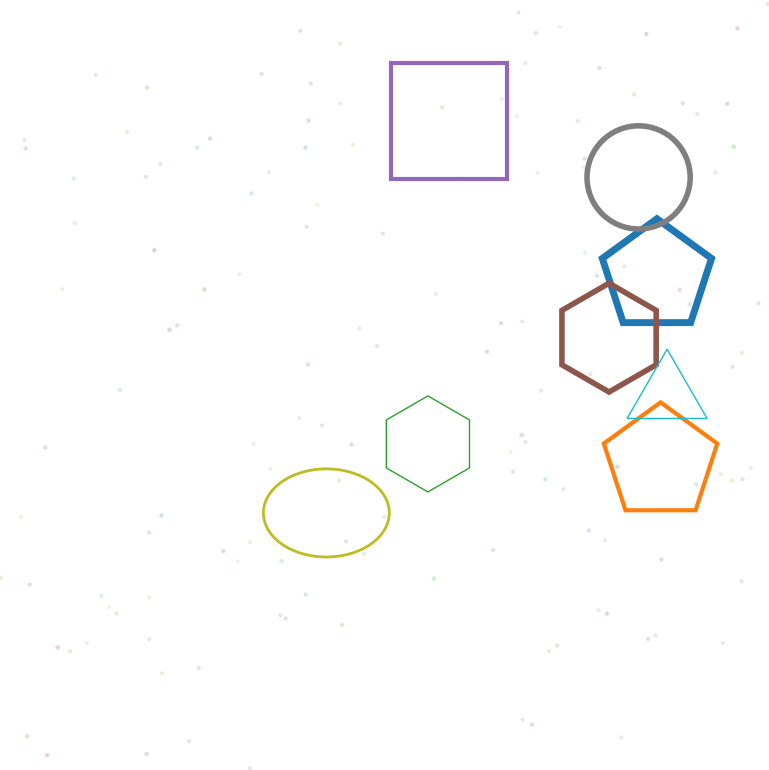[{"shape": "pentagon", "thickness": 2.5, "radius": 0.37, "center": [0.853, 0.641]}, {"shape": "pentagon", "thickness": 1.5, "radius": 0.39, "center": [0.858, 0.4]}, {"shape": "hexagon", "thickness": 0.5, "radius": 0.31, "center": [0.556, 0.423]}, {"shape": "square", "thickness": 1.5, "radius": 0.38, "center": [0.584, 0.843]}, {"shape": "hexagon", "thickness": 2, "radius": 0.35, "center": [0.791, 0.562]}, {"shape": "circle", "thickness": 2, "radius": 0.33, "center": [0.829, 0.77]}, {"shape": "oval", "thickness": 1, "radius": 0.41, "center": [0.424, 0.334]}, {"shape": "triangle", "thickness": 0.5, "radius": 0.3, "center": [0.866, 0.487]}]